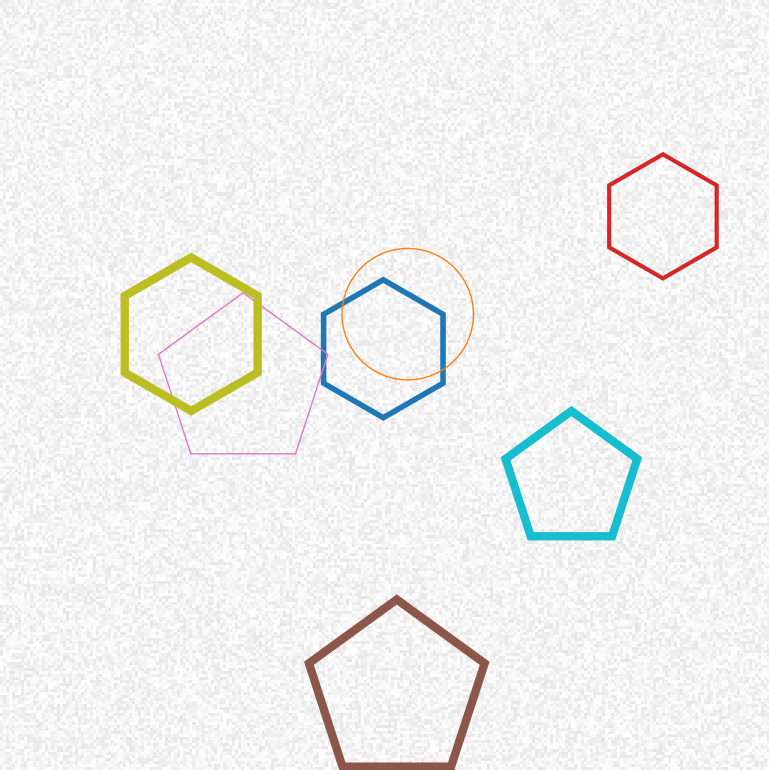[{"shape": "hexagon", "thickness": 2, "radius": 0.45, "center": [0.498, 0.547]}, {"shape": "circle", "thickness": 0.5, "radius": 0.43, "center": [0.53, 0.592]}, {"shape": "hexagon", "thickness": 1.5, "radius": 0.4, "center": [0.861, 0.719]}, {"shape": "pentagon", "thickness": 3, "radius": 0.6, "center": [0.515, 0.101]}, {"shape": "pentagon", "thickness": 0.5, "radius": 0.58, "center": [0.316, 0.504]}, {"shape": "hexagon", "thickness": 3, "radius": 0.5, "center": [0.248, 0.566]}, {"shape": "pentagon", "thickness": 3, "radius": 0.45, "center": [0.742, 0.376]}]